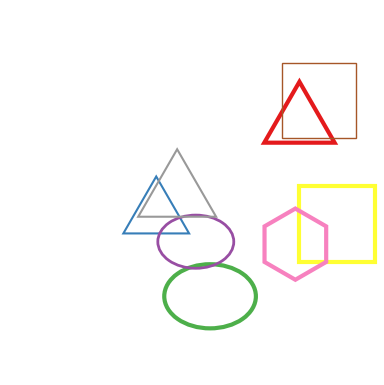[{"shape": "triangle", "thickness": 3, "radius": 0.53, "center": [0.778, 0.682]}, {"shape": "triangle", "thickness": 1.5, "radius": 0.49, "center": [0.406, 0.443]}, {"shape": "oval", "thickness": 3, "radius": 0.59, "center": [0.546, 0.23]}, {"shape": "oval", "thickness": 2, "radius": 0.49, "center": [0.509, 0.372]}, {"shape": "square", "thickness": 3, "radius": 0.49, "center": [0.876, 0.417]}, {"shape": "square", "thickness": 1, "radius": 0.48, "center": [0.829, 0.739]}, {"shape": "hexagon", "thickness": 3, "radius": 0.46, "center": [0.767, 0.366]}, {"shape": "triangle", "thickness": 1.5, "radius": 0.58, "center": [0.46, 0.495]}]